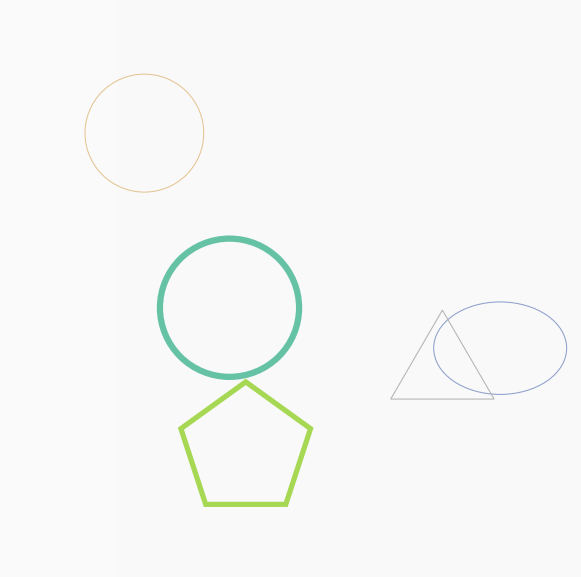[{"shape": "circle", "thickness": 3, "radius": 0.6, "center": [0.395, 0.466]}, {"shape": "oval", "thickness": 0.5, "radius": 0.57, "center": [0.861, 0.396]}, {"shape": "pentagon", "thickness": 2.5, "radius": 0.59, "center": [0.423, 0.221]}, {"shape": "circle", "thickness": 0.5, "radius": 0.51, "center": [0.248, 0.769]}, {"shape": "triangle", "thickness": 0.5, "radius": 0.51, "center": [0.761, 0.359]}]